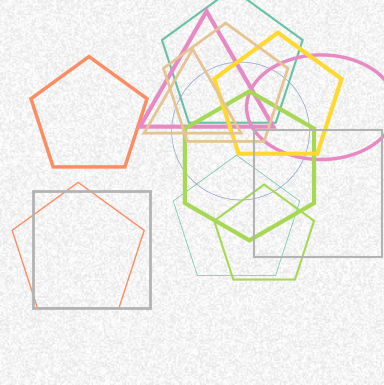[{"shape": "pentagon", "thickness": 0.5, "radius": 0.86, "center": [0.614, 0.424]}, {"shape": "pentagon", "thickness": 1.5, "radius": 0.96, "center": [0.603, 0.837]}, {"shape": "pentagon", "thickness": 2.5, "radius": 0.79, "center": [0.231, 0.695]}, {"shape": "pentagon", "thickness": 1, "radius": 0.9, "center": [0.203, 0.346]}, {"shape": "circle", "thickness": 0.5, "radius": 0.9, "center": [0.625, 0.66]}, {"shape": "oval", "thickness": 2.5, "radius": 0.97, "center": [0.834, 0.722]}, {"shape": "triangle", "thickness": 3, "radius": 1.0, "center": [0.536, 0.771]}, {"shape": "pentagon", "thickness": 1.5, "radius": 0.68, "center": [0.686, 0.384]}, {"shape": "hexagon", "thickness": 3, "radius": 0.97, "center": [0.648, 0.569]}, {"shape": "pentagon", "thickness": 3, "radius": 0.87, "center": [0.722, 0.741]}, {"shape": "triangle", "thickness": 2, "radius": 0.73, "center": [0.5, 0.727]}, {"shape": "pentagon", "thickness": 2, "radius": 0.85, "center": [0.586, 0.77]}, {"shape": "square", "thickness": 1.5, "radius": 0.83, "center": [0.826, 0.497]}, {"shape": "square", "thickness": 2, "radius": 0.76, "center": [0.238, 0.352]}]